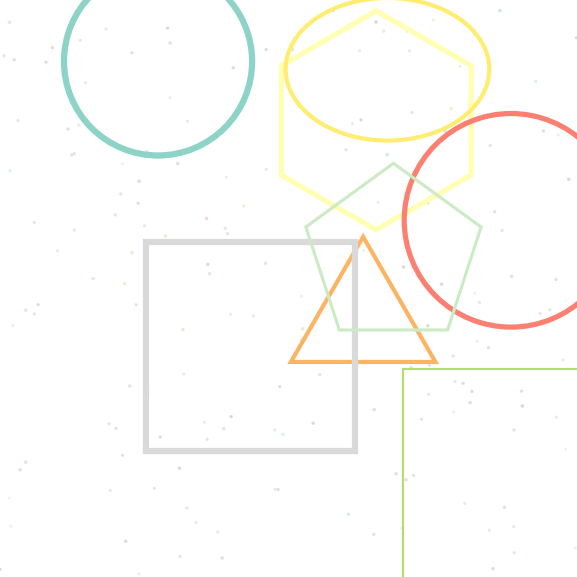[{"shape": "circle", "thickness": 3, "radius": 0.81, "center": [0.274, 0.893]}, {"shape": "hexagon", "thickness": 2.5, "radius": 0.95, "center": [0.651, 0.791]}, {"shape": "circle", "thickness": 2.5, "radius": 0.92, "center": [0.885, 0.618]}, {"shape": "triangle", "thickness": 2, "radius": 0.72, "center": [0.629, 0.445]}, {"shape": "square", "thickness": 1, "radius": 0.99, "center": [0.896, 0.162]}, {"shape": "square", "thickness": 3, "radius": 0.91, "center": [0.433, 0.399]}, {"shape": "pentagon", "thickness": 1.5, "radius": 0.8, "center": [0.681, 0.557]}, {"shape": "oval", "thickness": 2, "radius": 0.88, "center": [0.671, 0.879]}]